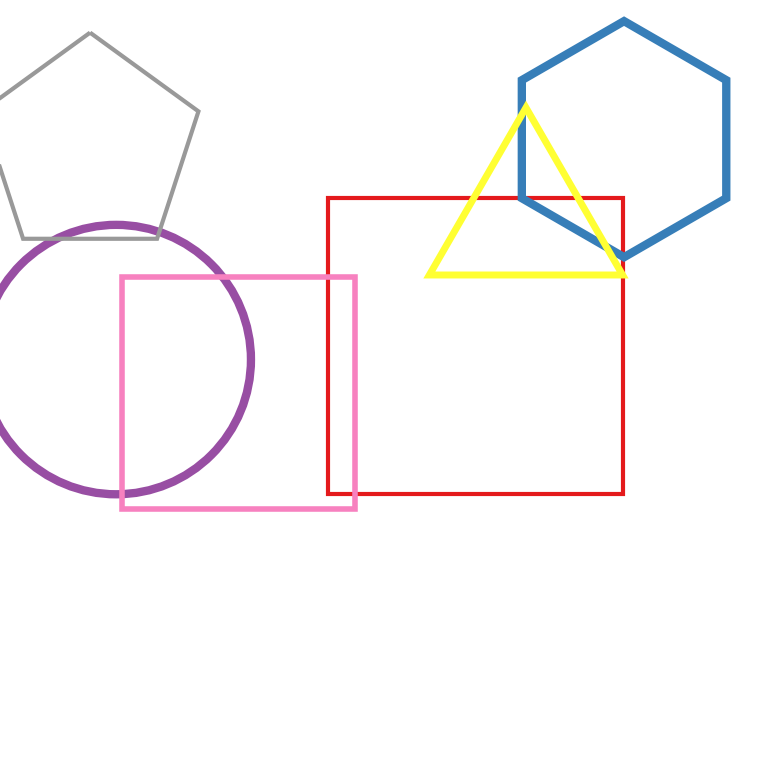[{"shape": "square", "thickness": 1.5, "radius": 0.96, "center": [0.618, 0.551]}, {"shape": "hexagon", "thickness": 3, "radius": 0.77, "center": [0.81, 0.819]}, {"shape": "circle", "thickness": 3, "radius": 0.87, "center": [0.151, 0.533]}, {"shape": "triangle", "thickness": 2.5, "radius": 0.72, "center": [0.683, 0.715]}, {"shape": "square", "thickness": 2, "radius": 0.76, "center": [0.31, 0.49]}, {"shape": "pentagon", "thickness": 1.5, "radius": 0.74, "center": [0.117, 0.81]}]